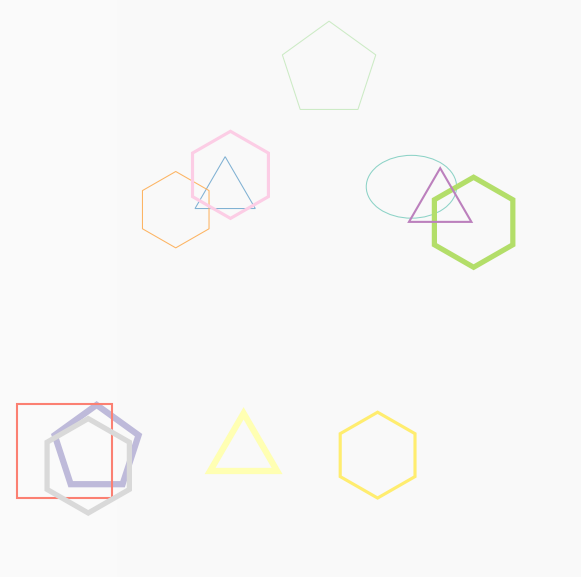[{"shape": "oval", "thickness": 0.5, "radius": 0.39, "center": [0.708, 0.676]}, {"shape": "triangle", "thickness": 3, "radius": 0.33, "center": [0.419, 0.217]}, {"shape": "pentagon", "thickness": 3, "radius": 0.38, "center": [0.166, 0.222]}, {"shape": "square", "thickness": 1, "radius": 0.41, "center": [0.111, 0.219]}, {"shape": "triangle", "thickness": 0.5, "radius": 0.3, "center": [0.387, 0.668]}, {"shape": "hexagon", "thickness": 0.5, "radius": 0.33, "center": [0.302, 0.636]}, {"shape": "hexagon", "thickness": 2.5, "radius": 0.39, "center": [0.815, 0.614]}, {"shape": "hexagon", "thickness": 1.5, "radius": 0.38, "center": [0.397, 0.696]}, {"shape": "hexagon", "thickness": 2.5, "radius": 0.41, "center": [0.152, 0.193]}, {"shape": "triangle", "thickness": 1, "radius": 0.31, "center": [0.757, 0.646]}, {"shape": "pentagon", "thickness": 0.5, "radius": 0.42, "center": [0.566, 0.878]}, {"shape": "hexagon", "thickness": 1.5, "radius": 0.37, "center": [0.65, 0.211]}]